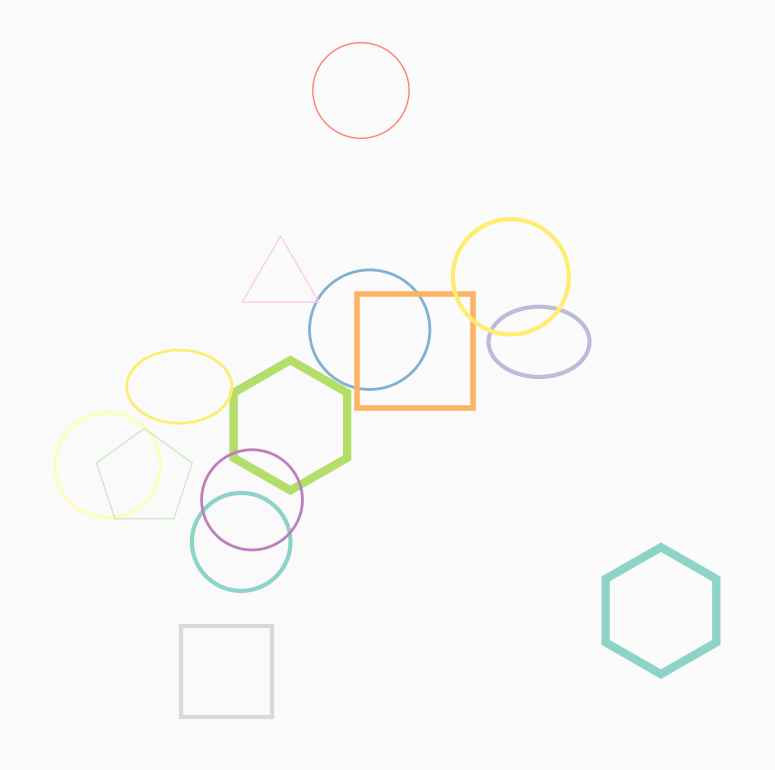[{"shape": "circle", "thickness": 1.5, "radius": 0.32, "center": [0.311, 0.296]}, {"shape": "hexagon", "thickness": 3, "radius": 0.41, "center": [0.853, 0.207]}, {"shape": "circle", "thickness": 1, "radius": 0.34, "center": [0.139, 0.396]}, {"shape": "oval", "thickness": 1.5, "radius": 0.33, "center": [0.695, 0.556]}, {"shape": "circle", "thickness": 0.5, "radius": 0.31, "center": [0.466, 0.882]}, {"shape": "circle", "thickness": 1, "radius": 0.39, "center": [0.477, 0.572]}, {"shape": "square", "thickness": 2, "radius": 0.37, "center": [0.536, 0.544]}, {"shape": "hexagon", "thickness": 3, "radius": 0.42, "center": [0.375, 0.448]}, {"shape": "triangle", "thickness": 0.5, "radius": 0.29, "center": [0.362, 0.636]}, {"shape": "square", "thickness": 1.5, "radius": 0.29, "center": [0.292, 0.128]}, {"shape": "circle", "thickness": 1, "radius": 0.33, "center": [0.325, 0.351]}, {"shape": "pentagon", "thickness": 0.5, "radius": 0.32, "center": [0.186, 0.379]}, {"shape": "oval", "thickness": 1, "radius": 0.34, "center": [0.231, 0.498]}, {"shape": "circle", "thickness": 1.5, "radius": 0.37, "center": [0.659, 0.641]}]